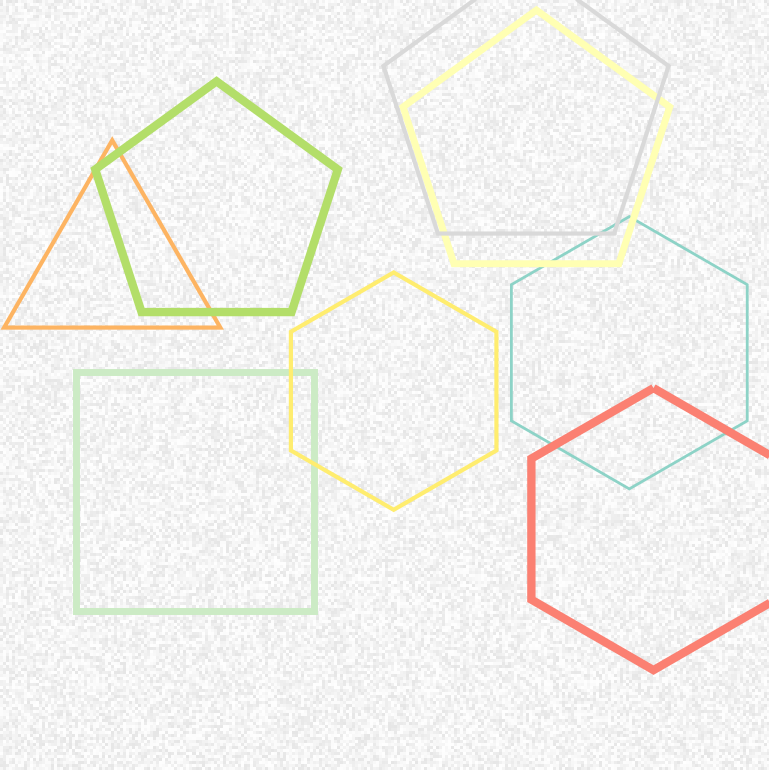[{"shape": "hexagon", "thickness": 1, "radius": 0.88, "center": [0.817, 0.542]}, {"shape": "pentagon", "thickness": 2.5, "radius": 0.91, "center": [0.697, 0.805]}, {"shape": "hexagon", "thickness": 3, "radius": 0.92, "center": [0.849, 0.313]}, {"shape": "triangle", "thickness": 1.5, "radius": 0.81, "center": [0.146, 0.656]}, {"shape": "pentagon", "thickness": 3, "radius": 0.83, "center": [0.281, 0.729]}, {"shape": "pentagon", "thickness": 1.5, "radius": 0.97, "center": [0.683, 0.854]}, {"shape": "square", "thickness": 2.5, "radius": 0.77, "center": [0.253, 0.362]}, {"shape": "hexagon", "thickness": 1.5, "radius": 0.77, "center": [0.511, 0.492]}]